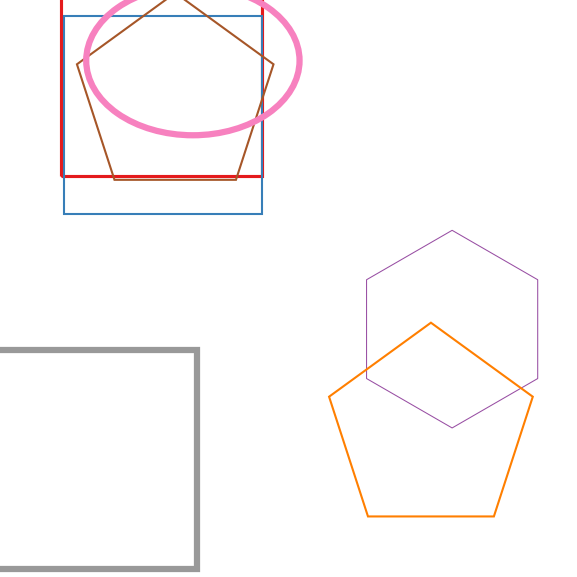[{"shape": "square", "thickness": 1.5, "radius": 0.87, "center": [0.28, 0.867]}, {"shape": "square", "thickness": 1, "radius": 0.86, "center": [0.282, 0.801]}, {"shape": "hexagon", "thickness": 0.5, "radius": 0.86, "center": [0.783, 0.429]}, {"shape": "pentagon", "thickness": 1, "radius": 0.93, "center": [0.746, 0.255]}, {"shape": "pentagon", "thickness": 1, "radius": 0.89, "center": [0.303, 0.833]}, {"shape": "oval", "thickness": 3, "radius": 0.92, "center": [0.334, 0.894]}, {"shape": "square", "thickness": 3, "radius": 0.94, "center": [0.152, 0.204]}]